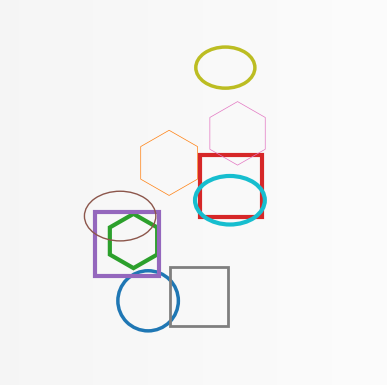[{"shape": "circle", "thickness": 2.5, "radius": 0.39, "center": [0.382, 0.219]}, {"shape": "hexagon", "thickness": 0.5, "radius": 0.42, "center": [0.436, 0.577]}, {"shape": "hexagon", "thickness": 3, "radius": 0.35, "center": [0.345, 0.374]}, {"shape": "square", "thickness": 3, "radius": 0.4, "center": [0.596, 0.518]}, {"shape": "square", "thickness": 3, "radius": 0.42, "center": [0.328, 0.366]}, {"shape": "oval", "thickness": 1, "radius": 0.46, "center": [0.31, 0.439]}, {"shape": "hexagon", "thickness": 0.5, "radius": 0.41, "center": [0.613, 0.654]}, {"shape": "square", "thickness": 2, "radius": 0.38, "center": [0.514, 0.23]}, {"shape": "oval", "thickness": 2.5, "radius": 0.38, "center": [0.582, 0.824]}, {"shape": "oval", "thickness": 3, "radius": 0.45, "center": [0.593, 0.48]}]